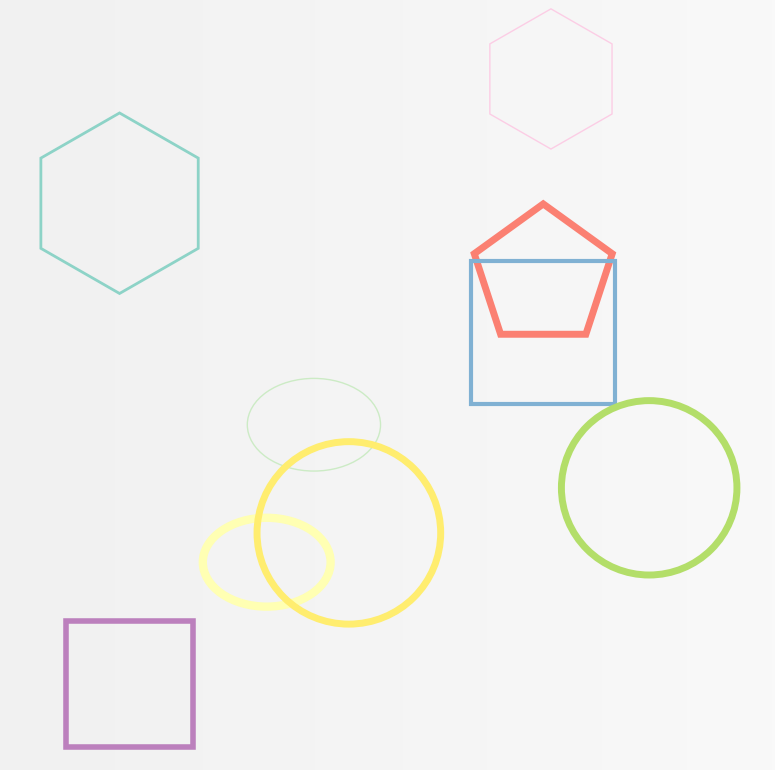[{"shape": "hexagon", "thickness": 1, "radius": 0.59, "center": [0.154, 0.736]}, {"shape": "oval", "thickness": 3, "radius": 0.41, "center": [0.344, 0.27]}, {"shape": "pentagon", "thickness": 2.5, "radius": 0.47, "center": [0.701, 0.642]}, {"shape": "square", "thickness": 1.5, "radius": 0.46, "center": [0.701, 0.568]}, {"shape": "circle", "thickness": 2.5, "radius": 0.57, "center": [0.838, 0.366]}, {"shape": "hexagon", "thickness": 0.5, "radius": 0.46, "center": [0.711, 0.897]}, {"shape": "square", "thickness": 2, "radius": 0.41, "center": [0.167, 0.111]}, {"shape": "oval", "thickness": 0.5, "radius": 0.43, "center": [0.405, 0.448]}, {"shape": "circle", "thickness": 2.5, "radius": 0.59, "center": [0.45, 0.308]}]